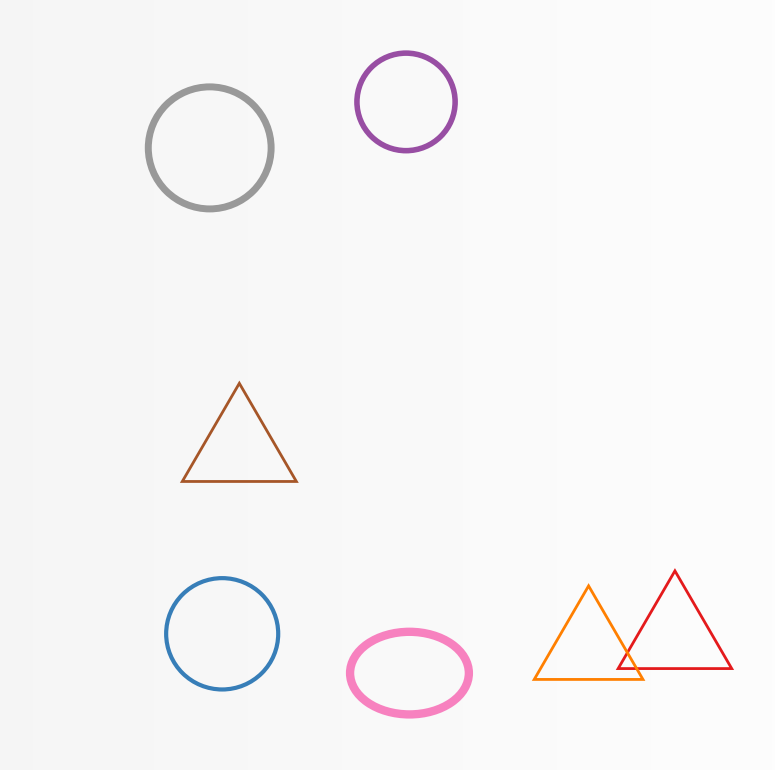[{"shape": "triangle", "thickness": 1, "radius": 0.42, "center": [0.871, 0.174]}, {"shape": "circle", "thickness": 1.5, "radius": 0.36, "center": [0.287, 0.177]}, {"shape": "circle", "thickness": 2, "radius": 0.32, "center": [0.524, 0.868]}, {"shape": "triangle", "thickness": 1, "radius": 0.4, "center": [0.759, 0.158]}, {"shape": "triangle", "thickness": 1, "radius": 0.42, "center": [0.309, 0.417]}, {"shape": "oval", "thickness": 3, "radius": 0.38, "center": [0.528, 0.126]}, {"shape": "circle", "thickness": 2.5, "radius": 0.4, "center": [0.271, 0.808]}]